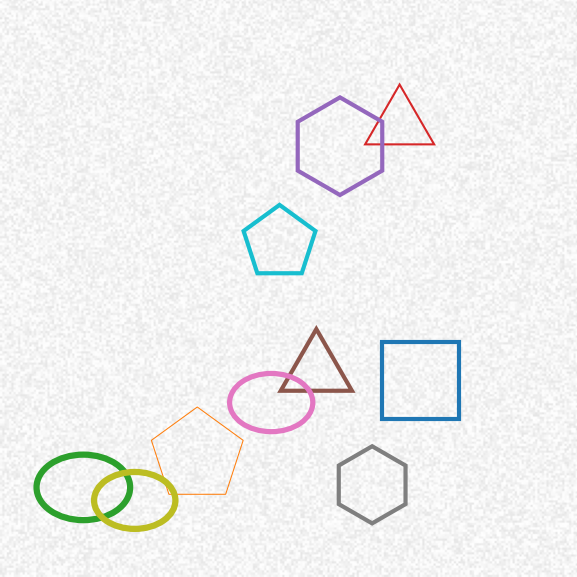[{"shape": "square", "thickness": 2, "radius": 0.33, "center": [0.728, 0.34]}, {"shape": "pentagon", "thickness": 0.5, "radius": 0.42, "center": [0.342, 0.211]}, {"shape": "oval", "thickness": 3, "radius": 0.41, "center": [0.144, 0.155]}, {"shape": "triangle", "thickness": 1, "radius": 0.35, "center": [0.692, 0.784]}, {"shape": "hexagon", "thickness": 2, "radius": 0.42, "center": [0.589, 0.746]}, {"shape": "triangle", "thickness": 2, "radius": 0.36, "center": [0.548, 0.358]}, {"shape": "oval", "thickness": 2.5, "radius": 0.36, "center": [0.47, 0.302]}, {"shape": "hexagon", "thickness": 2, "radius": 0.33, "center": [0.644, 0.16]}, {"shape": "oval", "thickness": 3, "radius": 0.35, "center": [0.233, 0.133]}, {"shape": "pentagon", "thickness": 2, "radius": 0.33, "center": [0.484, 0.579]}]